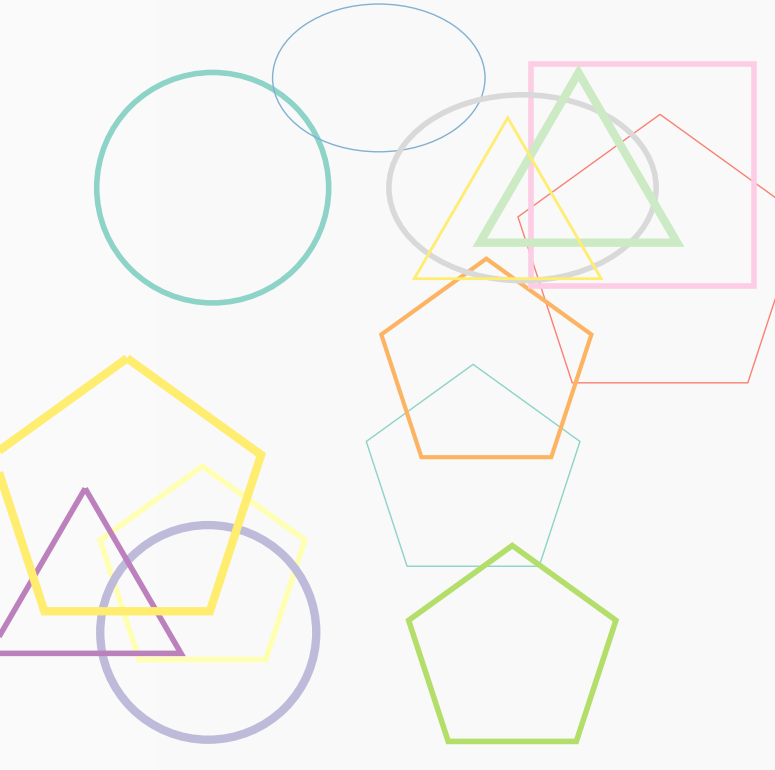[{"shape": "circle", "thickness": 2, "radius": 0.75, "center": [0.274, 0.756]}, {"shape": "pentagon", "thickness": 0.5, "radius": 0.72, "center": [0.61, 0.382]}, {"shape": "pentagon", "thickness": 2, "radius": 0.69, "center": [0.261, 0.256]}, {"shape": "circle", "thickness": 3, "radius": 0.7, "center": [0.269, 0.179]}, {"shape": "pentagon", "thickness": 0.5, "radius": 0.96, "center": [0.852, 0.659]}, {"shape": "oval", "thickness": 0.5, "radius": 0.69, "center": [0.489, 0.899]}, {"shape": "pentagon", "thickness": 1.5, "radius": 0.71, "center": [0.628, 0.522]}, {"shape": "pentagon", "thickness": 2, "radius": 0.7, "center": [0.661, 0.151]}, {"shape": "square", "thickness": 2, "radius": 0.72, "center": [0.829, 0.772]}, {"shape": "oval", "thickness": 2, "radius": 0.86, "center": [0.674, 0.756]}, {"shape": "triangle", "thickness": 2, "radius": 0.71, "center": [0.11, 0.223]}, {"shape": "triangle", "thickness": 3, "radius": 0.74, "center": [0.746, 0.758]}, {"shape": "triangle", "thickness": 1, "radius": 0.7, "center": [0.655, 0.708]}, {"shape": "pentagon", "thickness": 3, "radius": 0.91, "center": [0.164, 0.353]}]